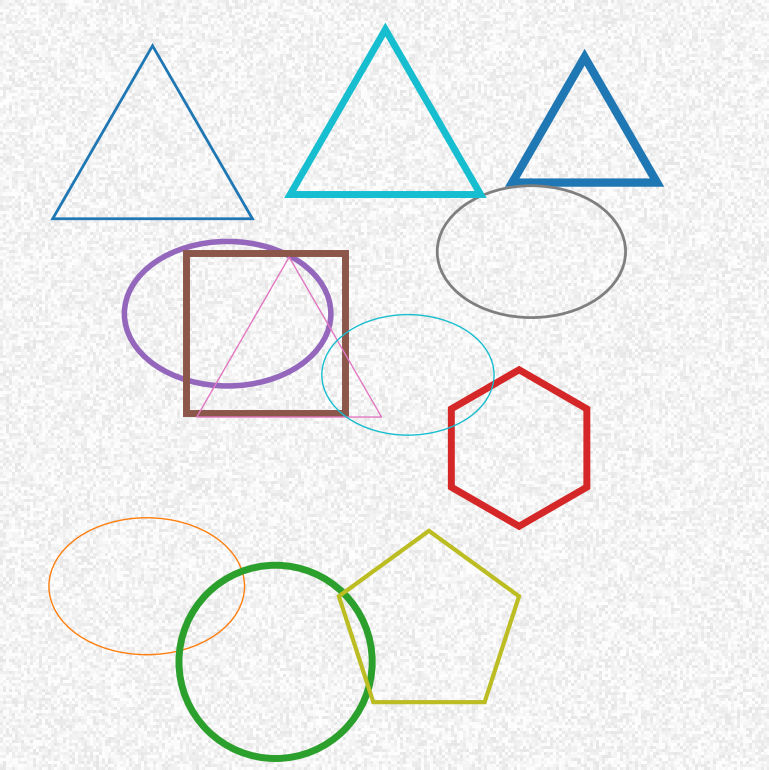[{"shape": "triangle", "thickness": 3, "radius": 0.54, "center": [0.759, 0.817]}, {"shape": "triangle", "thickness": 1, "radius": 0.75, "center": [0.198, 0.791]}, {"shape": "oval", "thickness": 0.5, "radius": 0.64, "center": [0.191, 0.239]}, {"shape": "circle", "thickness": 2.5, "radius": 0.63, "center": [0.358, 0.14]}, {"shape": "hexagon", "thickness": 2.5, "radius": 0.51, "center": [0.674, 0.418]}, {"shape": "oval", "thickness": 2, "radius": 0.67, "center": [0.296, 0.593]}, {"shape": "square", "thickness": 2.5, "radius": 0.52, "center": [0.345, 0.567]}, {"shape": "triangle", "thickness": 0.5, "radius": 0.69, "center": [0.376, 0.528]}, {"shape": "oval", "thickness": 1, "radius": 0.61, "center": [0.69, 0.673]}, {"shape": "pentagon", "thickness": 1.5, "radius": 0.61, "center": [0.557, 0.188]}, {"shape": "triangle", "thickness": 2.5, "radius": 0.71, "center": [0.5, 0.819]}, {"shape": "oval", "thickness": 0.5, "radius": 0.56, "center": [0.53, 0.513]}]